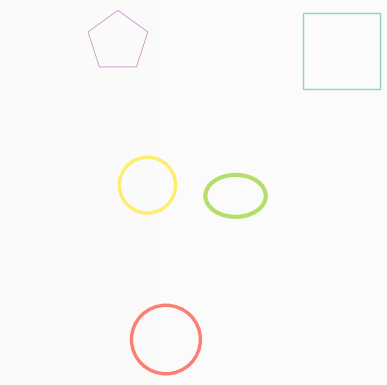[{"shape": "square", "thickness": 1, "radius": 0.49, "center": [0.881, 0.868]}, {"shape": "circle", "thickness": 2.5, "radius": 0.44, "center": [0.428, 0.118]}, {"shape": "oval", "thickness": 3, "radius": 0.39, "center": [0.608, 0.491]}, {"shape": "pentagon", "thickness": 0.5, "radius": 0.41, "center": [0.304, 0.892]}, {"shape": "circle", "thickness": 2.5, "radius": 0.36, "center": [0.381, 0.519]}]